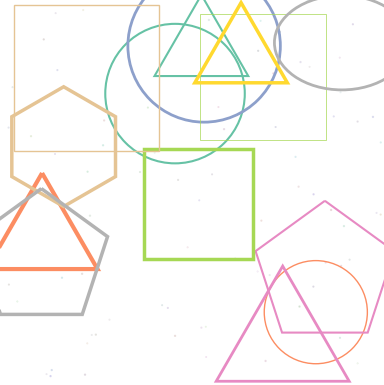[{"shape": "triangle", "thickness": 1.5, "radius": 0.7, "center": [0.523, 0.873]}, {"shape": "circle", "thickness": 1.5, "radius": 0.91, "center": [0.455, 0.757]}, {"shape": "triangle", "thickness": 3, "radius": 0.83, "center": [0.109, 0.384]}, {"shape": "circle", "thickness": 1, "radius": 0.67, "center": [0.82, 0.189]}, {"shape": "circle", "thickness": 2, "radius": 0.99, "center": [0.53, 0.881]}, {"shape": "pentagon", "thickness": 1.5, "radius": 0.95, "center": [0.844, 0.289]}, {"shape": "triangle", "thickness": 2, "radius": 1.0, "center": [0.734, 0.109]}, {"shape": "square", "thickness": 0.5, "radius": 0.82, "center": [0.684, 0.799]}, {"shape": "square", "thickness": 2.5, "radius": 0.71, "center": [0.515, 0.469]}, {"shape": "triangle", "thickness": 2.5, "radius": 0.69, "center": [0.626, 0.854]}, {"shape": "hexagon", "thickness": 2.5, "radius": 0.78, "center": [0.165, 0.619]}, {"shape": "square", "thickness": 1, "radius": 0.94, "center": [0.225, 0.797]}, {"shape": "oval", "thickness": 2, "radius": 0.88, "center": [0.888, 0.889]}, {"shape": "pentagon", "thickness": 2.5, "radius": 0.9, "center": [0.107, 0.33]}]